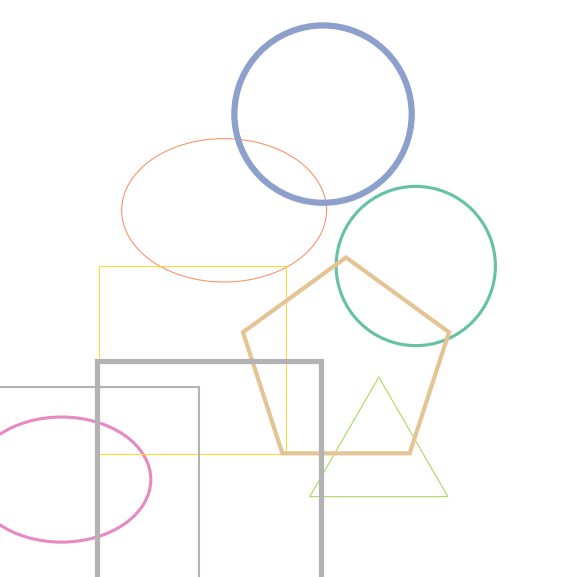[{"shape": "circle", "thickness": 1.5, "radius": 0.69, "center": [0.72, 0.539]}, {"shape": "oval", "thickness": 0.5, "radius": 0.89, "center": [0.388, 0.635]}, {"shape": "circle", "thickness": 3, "radius": 0.77, "center": [0.559, 0.802]}, {"shape": "oval", "thickness": 1.5, "radius": 0.77, "center": [0.106, 0.169]}, {"shape": "triangle", "thickness": 0.5, "radius": 0.69, "center": [0.656, 0.208]}, {"shape": "square", "thickness": 0.5, "radius": 0.81, "center": [0.334, 0.376]}, {"shape": "pentagon", "thickness": 2, "radius": 0.94, "center": [0.599, 0.366]}, {"shape": "square", "thickness": 2.5, "radius": 0.97, "center": [0.363, 0.181]}, {"shape": "square", "thickness": 1, "radius": 0.94, "center": [0.157, 0.142]}]